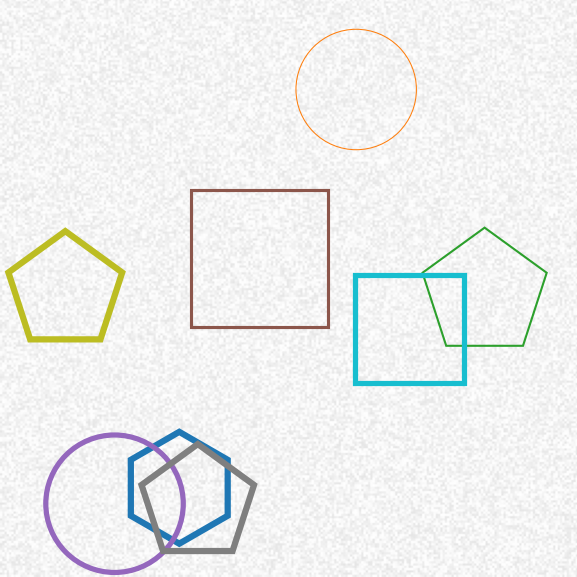[{"shape": "hexagon", "thickness": 3, "radius": 0.48, "center": [0.31, 0.155]}, {"shape": "circle", "thickness": 0.5, "radius": 0.52, "center": [0.617, 0.844]}, {"shape": "pentagon", "thickness": 1, "radius": 0.57, "center": [0.839, 0.492]}, {"shape": "circle", "thickness": 2.5, "radius": 0.6, "center": [0.198, 0.127]}, {"shape": "square", "thickness": 1.5, "radius": 0.59, "center": [0.45, 0.551]}, {"shape": "pentagon", "thickness": 3, "radius": 0.51, "center": [0.343, 0.128]}, {"shape": "pentagon", "thickness": 3, "radius": 0.52, "center": [0.113, 0.495]}, {"shape": "square", "thickness": 2.5, "radius": 0.47, "center": [0.709, 0.43]}]